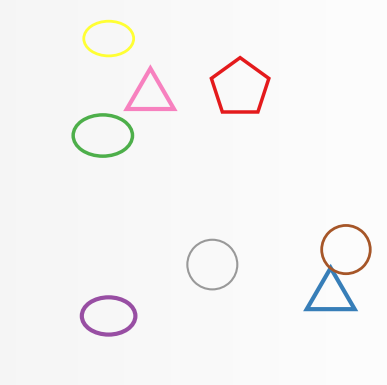[{"shape": "pentagon", "thickness": 2.5, "radius": 0.39, "center": [0.62, 0.772]}, {"shape": "triangle", "thickness": 3, "radius": 0.36, "center": [0.853, 0.233]}, {"shape": "oval", "thickness": 2.5, "radius": 0.38, "center": [0.265, 0.648]}, {"shape": "oval", "thickness": 3, "radius": 0.35, "center": [0.28, 0.179]}, {"shape": "oval", "thickness": 2, "radius": 0.32, "center": [0.281, 0.9]}, {"shape": "circle", "thickness": 2, "radius": 0.31, "center": [0.893, 0.352]}, {"shape": "triangle", "thickness": 3, "radius": 0.35, "center": [0.388, 0.752]}, {"shape": "circle", "thickness": 1.5, "radius": 0.32, "center": [0.548, 0.313]}]